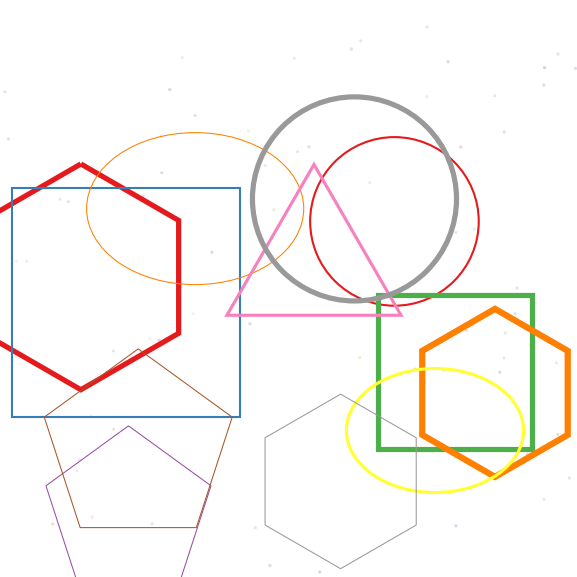[{"shape": "hexagon", "thickness": 2.5, "radius": 0.98, "center": [0.14, 0.52]}, {"shape": "circle", "thickness": 1, "radius": 0.73, "center": [0.683, 0.616]}, {"shape": "square", "thickness": 1, "radius": 0.99, "center": [0.219, 0.475]}, {"shape": "square", "thickness": 2.5, "radius": 0.67, "center": [0.788, 0.355]}, {"shape": "pentagon", "thickness": 0.5, "radius": 0.75, "center": [0.222, 0.111]}, {"shape": "oval", "thickness": 0.5, "radius": 0.94, "center": [0.338, 0.638]}, {"shape": "hexagon", "thickness": 3, "radius": 0.73, "center": [0.857, 0.319]}, {"shape": "oval", "thickness": 1.5, "radius": 0.77, "center": [0.753, 0.254]}, {"shape": "pentagon", "thickness": 0.5, "radius": 0.86, "center": [0.239, 0.224]}, {"shape": "triangle", "thickness": 1.5, "radius": 0.87, "center": [0.544, 0.54]}, {"shape": "hexagon", "thickness": 0.5, "radius": 0.76, "center": [0.59, 0.166]}, {"shape": "circle", "thickness": 2.5, "radius": 0.88, "center": [0.614, 0.655]}]